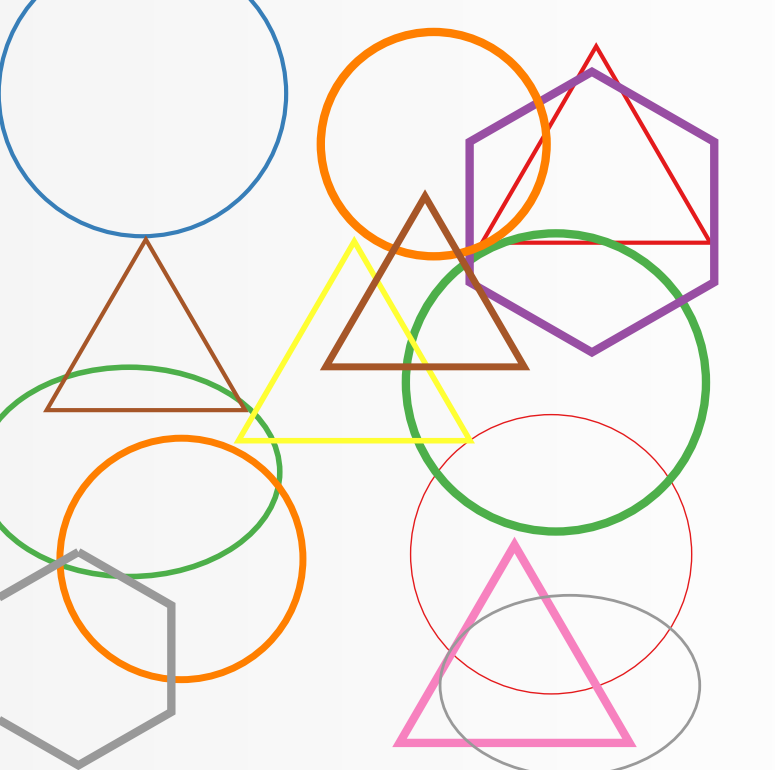[{"shape": "triangle", "thickness": 1.5, "radius": 0.85, "center": [0.769, 0.77]}, {"shape": "circle", "thickness": 0.5, "radius": 0.91, "center": [0.711, 0.28]}, {"shape": "circle", "thickness": 1.5, "radius": 0.93, "center": [0.184, 0.879]}, {"shape": "circle", "thickness": 3, "radius": 0.97, "center": [0.717, 0.503]}, {"shape": "oval", "thickness": 2, "radius": 0.97, "center": [0.167, 0.387]}, {"shape": "hexagon", "thickness": 3, "radius": 0.91, "center": [0.764, 0.725]}, {"shape": "circle", "thickness": 3, "radius": 0.73, "center": [0.56, 0.813]}, {"shape": "circle", "thickness": 2.5, "radius": 0.78, "center": [0.234, 0.274]}, {"shape": "triangle", "thickness": 2, "radius": 0.86, "center": [0.457, 0.514]}, {"shape": "triangle", "thickness": 1.5, "radius": 0.74, "center": [0.188, 0.541]}, {"shape": "triangle", "thickness": 2.5, "radius": 0.74, "center": [0.548, 0.597]}, {"shape": "triangle", "thickness": 3, "radius": 0.86, "center": [0.664, 0.121]}, {"shape": "oval", "thickness": 1, "radius": 0.84, "center": [0.735, 0.11]}, {"shape": "hexagon", "thickness": 3, "radius": 0.69, "center": [0.101, 0.145]}]